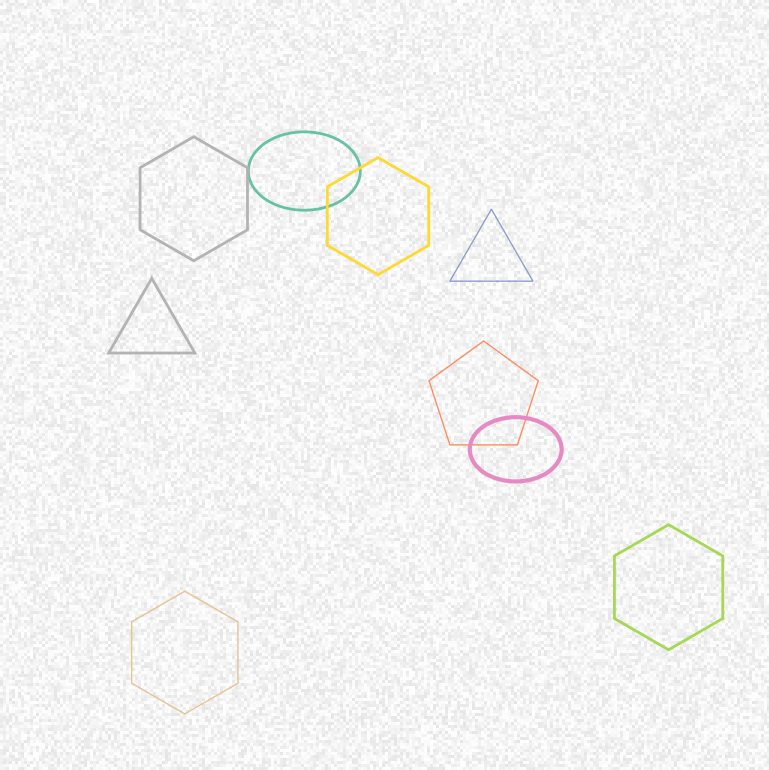[{"shape": "oval", "thickness": 1, "radius": 0.36, "center": [0.395, 0.778]}, {"shape": "pentagon", "thickness": 0.5, "radius": 0.37, "center": [0.628, 0.483]}, {"shape": "triangle", "thickness": 0.5, "radius": 0.31, "center": [0.638, 0.666]}, {"shape": "oval", "thickness": 1.5, "radius": 0.3, "center": [0.67, 0.416]}, {"shape": "hexagon", "thickness": 1, "radius": 0.41, "center": [0.868, 0.237]}, {"shape": "hexagon", "thickness": 1, "radius": 0.38, "center": [0.491, 0.719]}, {"shape": "hexagon", "thickness": 0.5, "radius": 0.4, "center": [0.24, 0.153]}, {"shape": "triangle", "thickness": 1, "radius": 0.32, "center": [0.197, 0.574]}, {"shape": "hexagon", "thickness": 1, "radius": 0.4, "center": [0.252, 0.742]}]